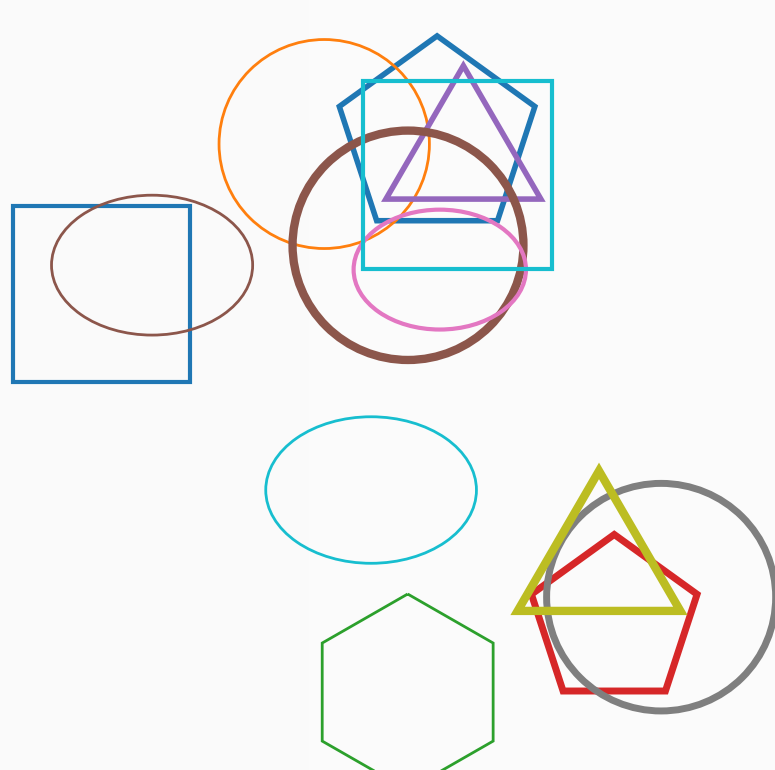[{"shape": "square", "thickness": 1.5, "radius": 0.57, "center": [0.131, 0.618]}, {"shape": "pentagon", "thickness": 2, "radius": 0.66, "center": [0.564, 0.821]}, {"shape": "circle", "thickness": 1, "radius": 0.68, "center": [0.418, 0.813]}, {"shape": "hexagon", "thickness": 1, "radius": 0.64, "center": [0.526, 0.101]}, {"shape": "pentagon", "thickness": 2.5, "radius": 0.56, "center": [0.793, 0.193]}, {"shape": "triangle", "thickness": 2, "radius": 0.58, "center": [0.598, 0.799]}, {"shape": "circle", "thickness": 3, "radius": 0.74, "center": [0.526, 0.681]}, {"shape": "oval", "thickness": 1, "radius": 0.65, "center": [0.196, 0.656]}, {"shape": "oval", "thickness": 1.5, "radius": 0.56, "center": [0.567, 0.65]}, {"shape": "circle", "thickness": 2.5, "radius": 0.74, "center": [0.853, 0.224]}, {"shape": "triangle", "thickness": 3, "radius": 0.61, "center": [0.773, 0.267]}, {"shape": "oval", "thickness": 1, "radius": 0.68, "center": [0.479, 0.364]}, {"shape": "square", "thickness": 1.5, "radius": 0.61, "center": [0.591, 0.773]}]